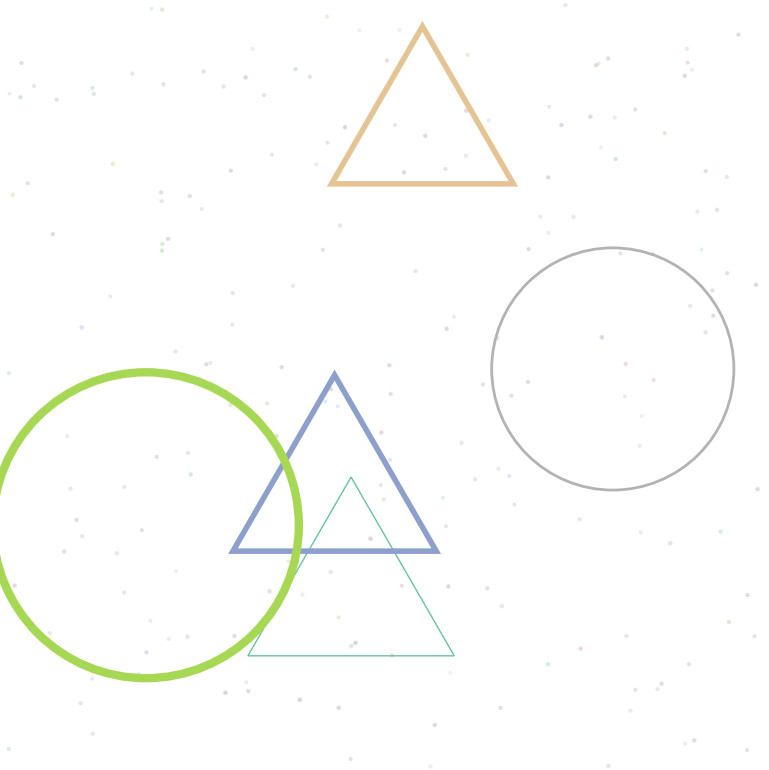[{"shape": "triangle", "thickness": 0.5, "radius": 0.77, "center": [0.456, 0.226]}, {"shape": "triangle", "thickness": 2, "radius": 0.76, "center": [0.435, 0.36]}, {"shape": "circle", "thickness": 3, "radius": 0.99, "center": [0.189, 0.318]}, {"shape": "triangle", "thickness": 2, "radius": 0.68, "center": [0.549, 0.829]}, {"shape": "circle", "thickness": 1, "radius": 0.79, "center": [0.796, 0.521]}]